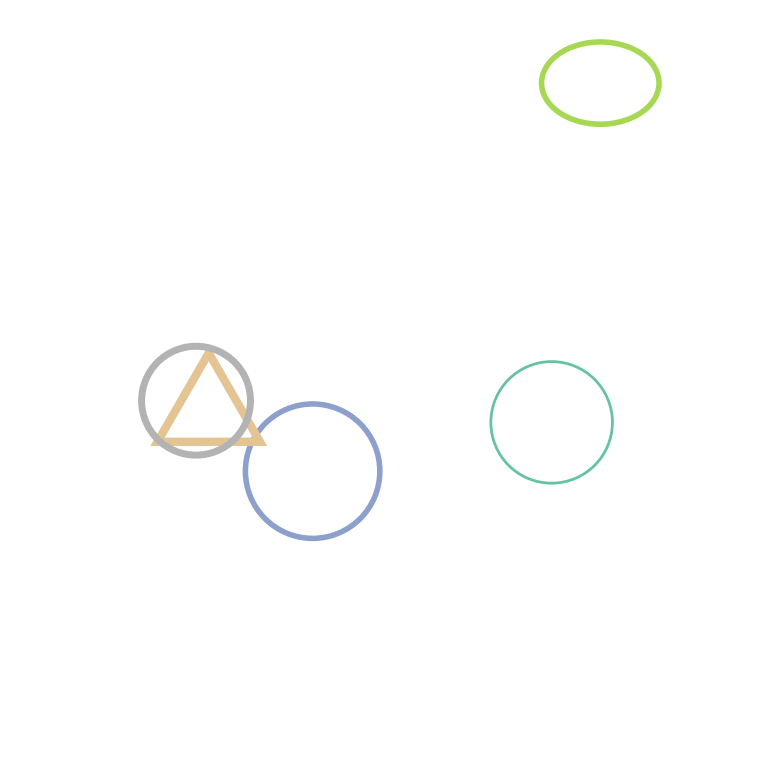[{"shape": "circle", "thickness": 1, "radius": 0.39, "center": [0.716, 0.451]}, {"shape": "circle", "thickness": 2, "radius": 0.44, "center": [0.406, 0.388]}, {"shape": "oval", "thickness": 2, "radius": 0.38, "center": [0.78, 0.892]}, {"shape": "triangle", "thickness": 3, "radius": 0.38, "center": [0.271, 0.465]}, {"shape": "circle", "thickness": 2.5, "radius": 0.35, "center": [0.255, 0.48]}]